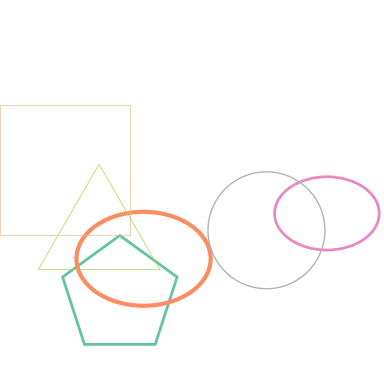[{"shape": "pentagon", "thickness": 2, "radius": 0.78, "center": [0.311, 0.232]}, {"shape": "oval", "thickness": 3, "radius": 0.87, "center": [0.373, 0.328]}, {"shape": "oval", "thickness": 2, "radius": 0.68, "center": [0.849, 0.446]}, {"shape": "triangle", "thickness": 0.5, "radius": 0.91, "center": [0.257, 0.391]}, {"shape": "square", "thickness": 0.5, "radius": 0.84, "center": [0.168, 0.559]}, {"shape": "circle", "thickness": 1, "radius": 0.76, "center": [0.692, 0.402]}]